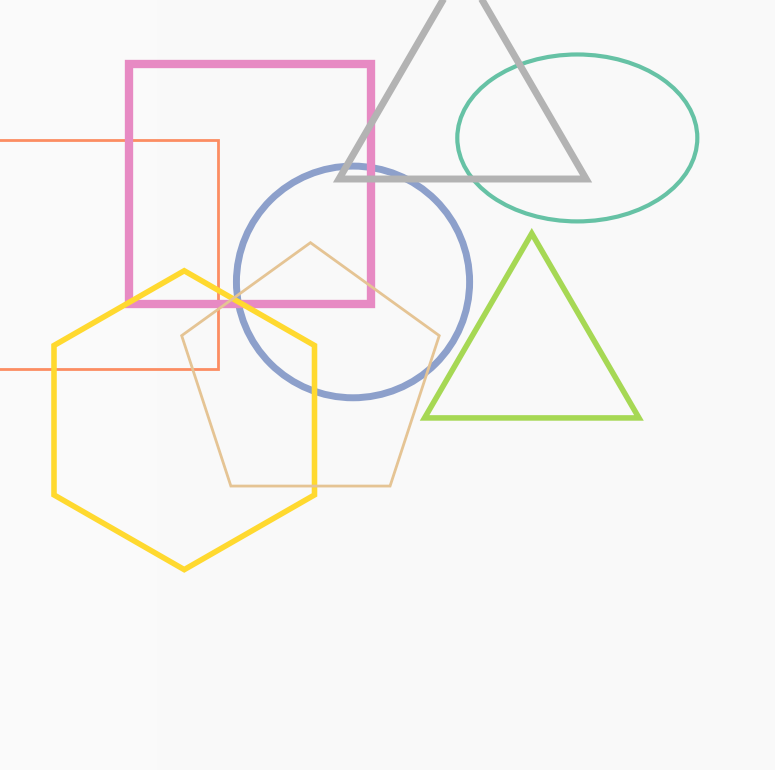[{"shape": "oval", "thickness": 1.5, "radius": 0.77, "center": [0.745, 0.821]}, {"shape": "square", "thickness": 1, "radius": 0.74, "center": [0.132, 0.67]}, {"shape": "circle", "thickness": 2.5, "radius": 0.75, "center": [0.456, 0.634]}, {"shape": "square", "thickness": 3, "radius": 0.78, "center": [0.322, 0.762]}, {"shape": "triangle", "thickness": 2, "radius": 0.8, "center": [0.686, 0.537]}, {"shape": "hexagon", "thickness": 2, "radius": 0.97, "center": [0.238, 0.454]}, {"shape": "pentagon", "thickness": 1, "radius": 0.87, "center": [0.401, 0.51]}, {"shape": "triangle", "thickness": 2.5, "radius": 0.92, "center": [0.597, 0.86]}]